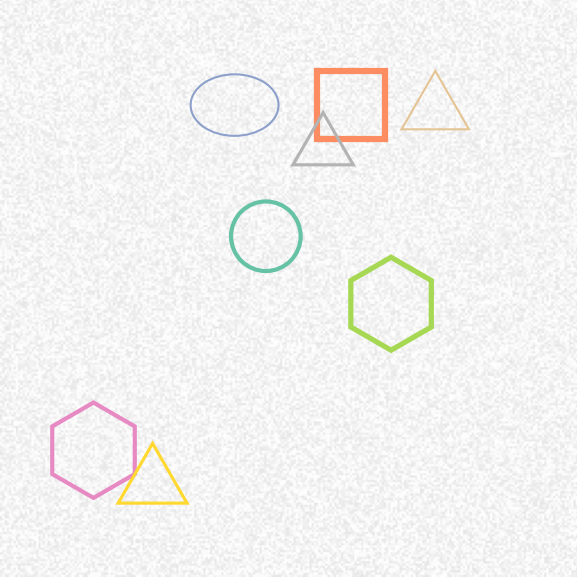[{"shape": "circle", "thickness": 2, "radius": 0.3, "center": [0.46, 0.59]}, {"shape": "square", "thickness": 3, "radius": 0.29, "center": [0.607, 0.818]}, {"shape": "oval", "thickness": 1, "radius": 0.38, "center": [0.406, 0.817]}, {"shape": "hexagon", "thickness": 2, "radius": 0.41, "center": [0.162, 0.22]}, {"shape": "hexagon", "thickness": 2.5, "radius": 0.4, "center": [0.677, 0.473]}, {"shape": "triangle", "thickness": 1.5, "radius": 0.34, "center": [0.264, 0.162]}, {"shape": "triangle", "thickness": 1, "radius": 0.34, "center": [0.754, 0.809]}, {"shape": "triangle", "thickness": 1.5, "radius": 0.3, "center": [0.559, 0.744]}]